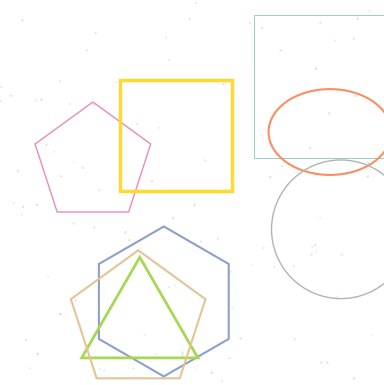[{"shape": "square", "thickness": 0.5, "radius": 0.93, "center": [0.846, 0.776]}, {"shape": "oval", "thickness": 1.5, "radius": 0.8, "center": [0.857, 0.657]}, {"shape": "hexagon", "thickness": 1.5, "radius": 0.97, "center": [0.426, 0.217]}, {"shape": "pentagon", "thickness": 1, "radius": 0.79, "center": [0.241, 0.577]}, {"shape": "triangle", "thickness": 2, "radius": 0.87, "center": [0.363, 0.158]}, {"shape": "square", "thickness": 2.5, "radius": 0.72, "center": [0.457, 0.648]}, {"shape": "pentagon", "thickness": 1.5, "radius": 0.92, "center": [0.359, 0.166]}, {"shape": "circle", "thickness": 1, "radius": 0.9, "center": [0.885, 0.404]}]